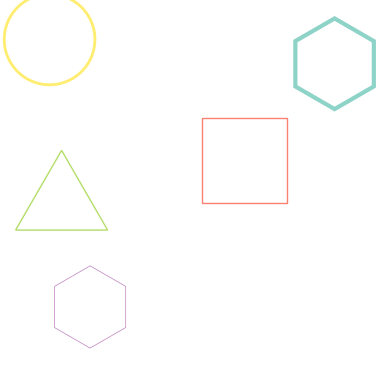[{"shape": "hexagon", "thickness": 3, "radius": 0.59, "center": [0.869, 0.834]}, {"shape": "square", "thickness": 1, "radius": 0.55, "center": [0.636, 0.584]}, {"shape": "triangle", "thickness": 1, "radius": 0.69, "center": [0.16, 0.471]}, {"shape": "hexagon", "thickness": 0.5, "radius": 0.53, "center": [0.234, 0.203]}, {"shape": "circle", "thickness": 2, "radius": 0.59, "center": [0.129, 0.898]}]